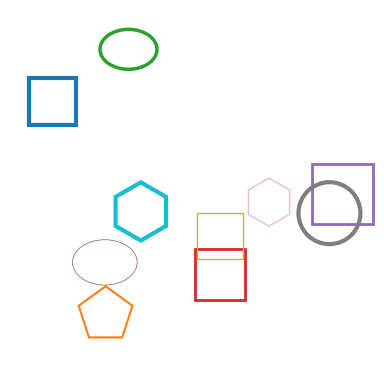[{"shape": "square", "thickness": 3, "radius": 0.3, "center": [0.137, 0.735]}, {"shape": "pentagon", "thickness": 1.5, "radius": 0.37, "center": [0.274, 0.183]}, {"shape": "oval", "thickness": 2.5, "radius": 0.37, "center": [0.334, 0.872]}, {"shape": "square", "thickness": 2, "radius": 0.33, "center": [0.572, 0.288]}, {"shape": "square", "thickness": 2, "radius": 0.39, "center": [0.89, 0.496]}, {"shape": "oval", "thickness": 0.5, "radius": 0.42, "center": [0.272, 0.318]}, {"shape": "hexagon", "thickness": 0.5, "radius": 0.31, "center": [0.699, 0.475]}, {"shape": "circle", "thickness": 3, "radius": 0.4, "center": [0.856, 0.446]}, {"shape": "square", "thickness": 1, "radius": 0.3, "center": [0.571, 0.386]}, {"shape": "hexagon", "thickness": 3, "radius": 0.38, "center": [0.366, 0.451]}]